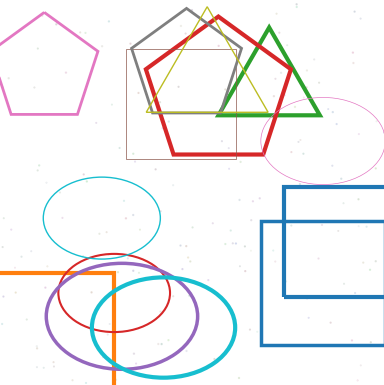[{"shape": "square", "thickness": 3, "radius": 0.71, "center": [0.881, 0.372]}, {"shape": "square", "thickness": 2.5, "radius": 0.81, "center": [0.838, 0.265]}, {"shape": "square", "thickness": 3, "radius": 0.88, "center": [0.119, 0.114]}, {"shape": "triangle", "thickness": 3, "radius": 0.76, "center": [0.699, 0.777]}, {"shape": "oval", "thickness": 1.5, "radius": 0.73, "center": [0.297, 0.239]}, {"shape": "pentagon", "thickness": 3, "radius": 0.99, "center": [0.567, 0.759]}, {"shape": "oval", "thickness": 2.5, "radius": 0.98, "center": [0.317, 0.178]}, {"shape": "square", "thickness": 0.5, "radius": 0.72, "center": [0.471, 0.73]}, {"shape": "pentagon", "thickness": 2, "radius": 0.73, "center": [0.115, 0.821]}, {"shape": "oval", "thickness": 0.5, "radius": 0.81, "center": [0.839, 0.634]}, {"shape": "pentagon", "thickness": 2, "radius": 0.75, "center": [0.485, 0.828]}, {"shape": "triangle", "thickness": 1, "radius": 0.91, "center": [0.538, 0.8]}, {"shape": "oval", "thickness": 1, "radius": 0.76, "center": [0.264, 0.434]}, {"shape": "oval", "thickness": 3, "radius": 0.93, "center": [0.425, 0.149]}]